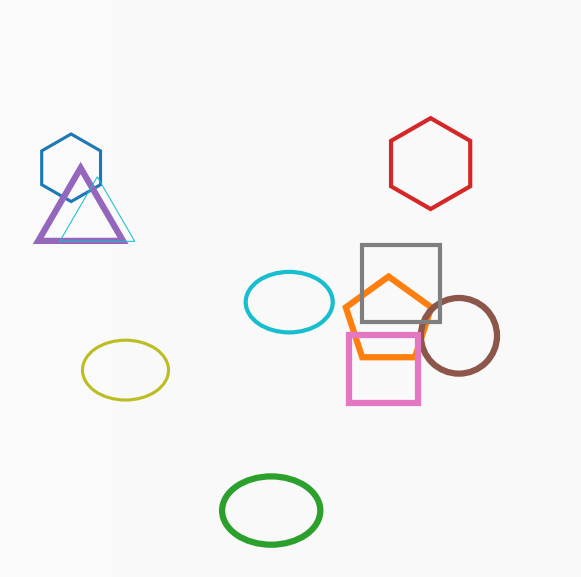[{"shape": "hexagon", "thickness": 1.5, "radius": 0.29, "center": [0.122, 0.709]}, {"shape": "pentagon", "thickness": 3, "radius": 0.39, "center": [0.669, 0.443]}, {"shape": "oval", "thickness": 3, "radius": 0.42, "center": [0.467, 0.115]}, {"shape": "hexagon", "thickness": 2, "radius": 0.39, "center": [0.741, 0.716]}, {"shape": "triangle", "thickness": 3, "radius": 0.42, "center": [0.139, 0.624]}, {"shape": "circle", "thickness": 3, "radius": 0.33, "center": [0.79, 0.418]}, {"shape": "square", "thickness": 3, "radius": 0.3, "center": [0.66, 0.36]}, {"shape": "square", "thickness": 2, "radius": 0.33, "center": [0.689, 0.509]}, {"shape": "oval", "thickness": 1.5, "radius": 0.37, "center": [0.216, 0.358]}, {"shape": "oval", "thickness": 2, "radius": 0.37, "center": [0.498, 0.476]}, {"shape": "triangle", "thickness": 0.5, "radius": 0.37, "center": [0.167, 0.618]}]